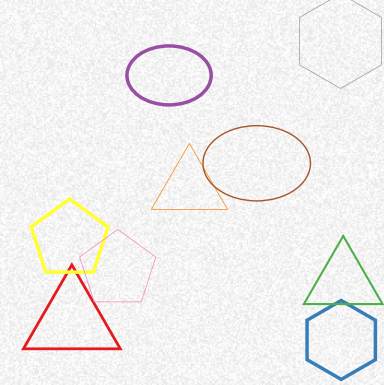[{"shape": "triangle", "thickness": 2, "radius": 0.73, "center": [0.187, 0.167]}, {"shape": "hexagon", "thickness": 2.5, "radius": 0.51, "center": [0.886, 0.117]}, {"shape": "triangle", "thickness": 1.5, "radius": 0.59, "center": [0.891, 0.269]}, {"shape": "oval", "thickness": 2.5, "radius": 0.55, "center": [0.439, 0.804]}, {"shape": "triangle", "thickness": 0.5, "radius": 0.57, "center": [0.492, 0.513]}, {"shape": "pentagon", "thickness": 2.5, "radius": 0.53, "center": [0.181, 0.378]}, {"shape": "oval", "thickness": 1, "radius": 0.7, "center": [0.667, 0.576]}, {"shape": "pentagon", "thickness": 0.5, "radius": 0.52, "center": [0.306, 0.3]}, {"shape": "hexagon", "thickness": 0.5, "radius": 0.62, "center": [0.884, 0.893]}]